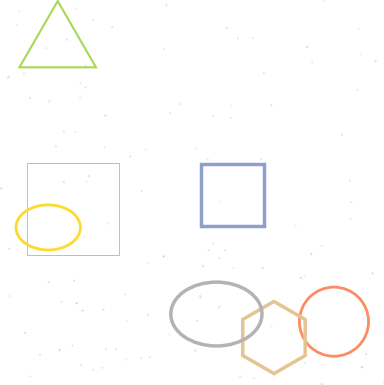[{"shape": "square", "thickness": 0.5, "radius": 0.6, "center": [0.19, 0.458]}, {"shape": "circle", "thickness": 2, "radius": 0.45, "center": [0.867, 0.164]}, {"shape": "square", "thickness": 2.5, "radius": 0.4, "center": [0.604, 0.492]}, {"shape": "triangle", "thickness": 1.5, "radius": 0.57, "center": [0.15, 0.883]}, {"shape": "oval", "thickness": 2, "radius": 0.42, "center": [0.125, 0.409]}, {"shape": "hexagon", "thickness": 2.5, "radius": 0.47, "center": [0.712, 0.123]}, {"shape": "oval", "thickness": 2.5, "radius": 0.59, "center": [0.562, 0.184]}]